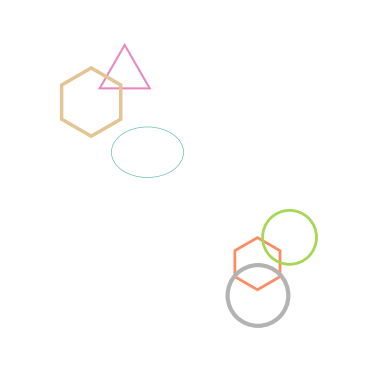[{"shape": "oval", "thickness": 0.5, "radius": 0.47, "center": [0.383, 0.605]}, {"shape": "hexagon", "thickness": 2, "radius": 0.34, "center": [0.669, 0.315]}, {"shape": "triangle", "thickness": 1.5, "radius": 0.38, "center": [0.324, 0.808]}, {"shape": "circle", "thickness": 2, "radius": 0.35, "center": [0.752, 0.384]}, {"shape": "hexagon", "thickness": 2.5, "radius": 0.44, "center": [0.237, 0.735]}, {"shape": "circle", "thickness": 3, "radius": 0.39, "center": [0.67, 0.233]}]